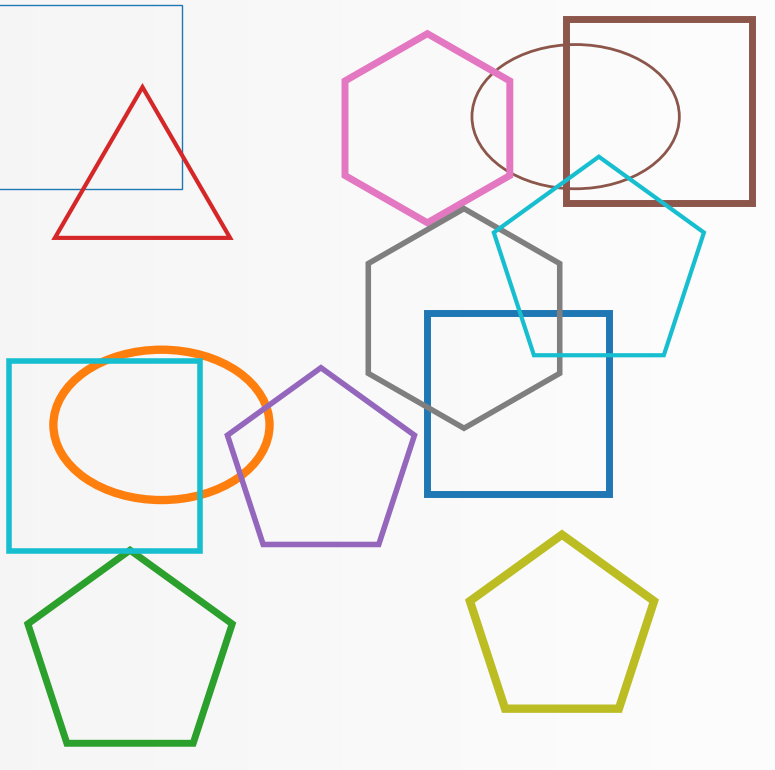[{"shape": "square", "thickness": 2.5, "radius": 0.59, "center": [0.669, 0.476]}, {"shape": "square", "thickness": 0.5, "radius": 0.6, "center": [0.115, 0.874]}, {"shape": "oval", "thickness": 3, "radius": 0.7, "center": [0.208, 0.448]}, {"shape": "pentagon", "thickness": 2.5, "radius": 0.69, "center": [0.168, 0.147]}, {"shape": "triangle", "thickness": 1.5, "radius": 0.65, "center": [0.184, 0.756]}, {"shape": "pentagon", "thickness": 2, "radius": 0.63, "center": [0.414, 0.396]}, {"shape": "oval", "thickness": 1, "radius": 0.67, "center": [0.743, 0.848]}, {"shape": "square", "thickness": 2.5, "radius": 0.6, "center": [0.85, 0.856]}, {"shape": "hexagon", "thickness": 2.5, "radius": 0.61, "center": [0.551, 0.833]}, {"shape": "hexagon", "thickness": 2, "radius": 0.71, "center": [0.599, 0.586]}, {"shape": "pentagon", "thickness": 3, "radius": 0.62, "center": [0.725, 0.181]}, {"shape": "square", "thickness": 2, "radius": 0.62, "center": [0.135, 0.408]}, {"shape": "pentagon", "thickness": 1.5, "radius": 0.71, "center": [0.773, 0.654]}]